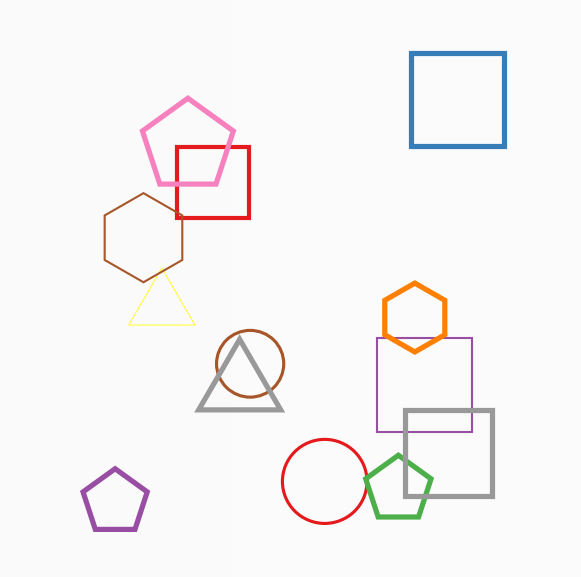[{"shape": "circle", "thickness": 1.5, "radius": 0.36, "center": [0.559, 0.166]}, {"shape": "square", "thickness": 2, "radius": 0.31, "center": [0.366, 0.683]}, {"shape": "square", "thickness": 2.5, "radius": 0.4, "center": [0.787, 0.827]}, {"shape": "pentagon", "thickness": 2.5, "radius": 0.3, "center": [0.685, 0.152]}, {"shape": "pentagon", "thickness": 2.5, "radius": 0.29, "center": [0.198, 0.129]}, {"shape": "square", "thickness": 1, "radius": 0.41, "center": [0.73, 0.333]}, {"shape": "hexagon", "thickness": 2.5, "radius": 0.3, "center": [0.714, 0.449]}, {"shape": "triangle", "thickness": 0.5, "radius": 0.33, "center": [0.278, 0.469]}, {"shape": "hexagon", "thickness": 1, "radius": 0.39, "center": [0.247, 0.588]}, {"shape": "circle", "thickness": 1.5, "radius": 0.29, "center": [0.43, 0.369]}, {"shape": "pentagon", "thickness": 2.5, "radius": 0.41, "center": [0.323, 0.747]}, {"shape": "square", "thickness": 2.5, "radius": 0.37, "center": [0.771, 0.215]}, {"shape": "triangle", "thickness": 2.5, "radius": 0.41, "center": [0.412, 0.33]}]